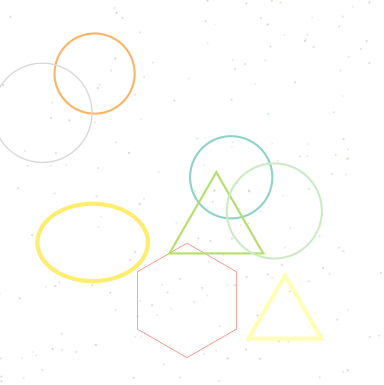[{"shape": "circle", "thickness": 1.5, "radius": 0.53, "center": [0.601, 0.539]}, {"shape": "triangle", "thickness": 3, "radius": 0.55, "center": [0.74, 0.175]}, {"shape": "hexagon", "thickness": 0.5, "radius": 0.74, "center": [0.486, 0.22]}, {"shape": "circle", "thickness": 1.5, "radius": 0.52, "center": [0.246, 0.809]}, {"shape": "triangle", "thickness": 1.5, "radius": 0.7, "center": [0.562, 0.412]}, {"shape": "circle", "thickness": 1, "radius": 0.64, "center": [0.11, 0.707]}, {"shape": "circle", "thickness": 1.5, "radius": 0.62, "center": [0.712, 0.452]}, {"shape": "oval", "thickness": 3, "radius": 0.72, "center": [0.241, 0.37]}]